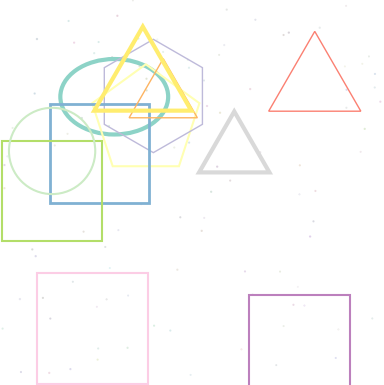[{"shape": "oval", "thickness": 3, "radius": 0.7, "center": [0.297, 0.749]}, {"shape": "pentagon", "thickness": 1.5, "radius": 0.73, "center": [0.379, 0.687]}, {"shape": "hexagon", "thickness": 1, "radius": 0.74, "center": [0.398, 0.751]}, {"shape": "triangle", "thickness": 1, "radius": 0.69, "center": [0.818, 0.78]}, {"shape": "square", "thickness": 2, "radius": 0.64, "center": [0.259, 0.601]}, {"shape": "triangle", "thickness": 1, "radius": 0.51, "center": [0.424, 0.745]}, {"shape": "square", "thickness": 1.5, "radius": 0.65, "center": [0.135, 0.503]}, {"shape": "square", "thickness": 1.5, "radius": 0.72, "center": [0.241, 0.146]}, {"shape": "triangle", "thickness": 3, "radius": 0.53, "center": [0.608, 0.605]}, {"shape": "square", "thickness": 1.5, "radius": 0.65, "center": [0.778, 0.104]}, {"shape": "circle", "thickness": 1.5, "radius": 0.56, "center": [0.135, 0.608]}, {"shape": "triangle", "thickness": 3, "radius": 0.73, "center": [0.371, 0.785]}]